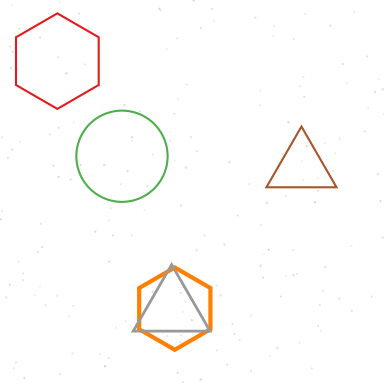[{"shape": "hexagon", "thickness": 1.5, "radius": 0.62, "center": [0.149, 0.841]}, {"shape": "circle", "thickness": 1.5, "radius": 0.59, "center": [0.317, 0.594]}, {"shape": "hexagon", "thickness": 3, "radius": 0.53, "center": [0.454, 0.198]}, {"shape": "triangle", "thickness": 1.5, "radius": 0.53, "center": [0.783, 0.566]}, {"shape": "triangle", "thickness": 2, "radius": 0.58, "center": [0.446, 0.198]}]